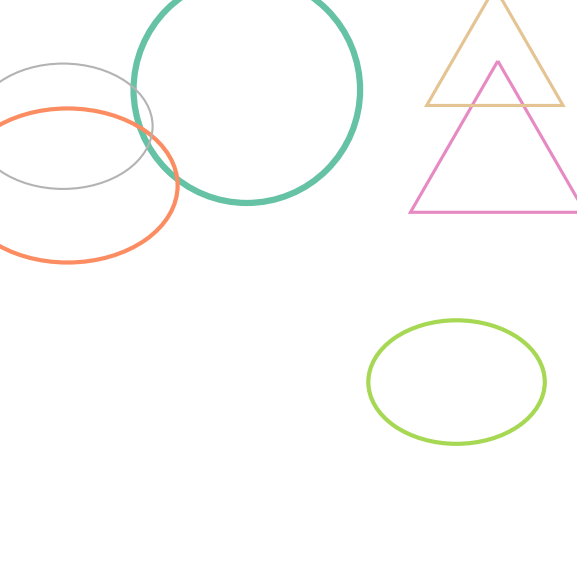[{"shape": "circle", "thickness": 3, "radius": 0.98, "center": [0.427, 0.844]}, {"shape": "oval", "thickness": 2, "radius": 0.95, "center": [0.117, 0.678]}, {"shape": "triangle", "thickness": 1.5, "radius": 0.87, "center": [0.862, 0.719]}, {"shape": "oval", "thickness": 2, "radius": 0.76, "center": [0.791, 0.338]}, {"shape": "triangle", "thickness": 1.5, "radius": 0.68, "center": [0.857, 0.885]}, {"shape": "oval", "thickness": 1, "radius": 0.78, "center": [0.109, 0.781]}]